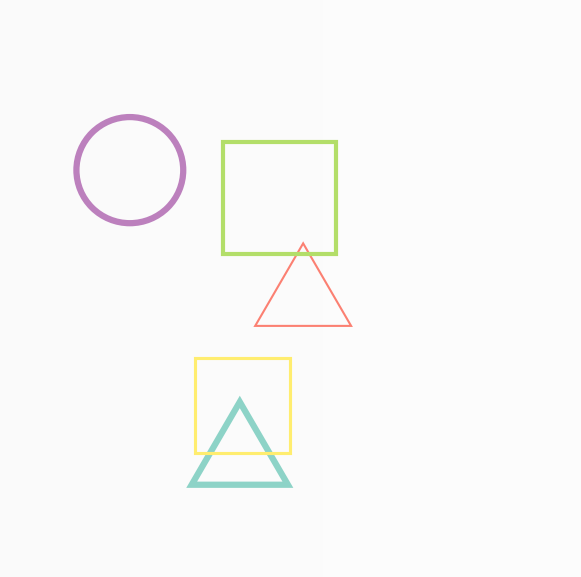[{"shape": "triangle", "thickness": 3, "radius": 0.48, "center": [0.413, 0.208]}, {"shape": "triangle", "thickness": 1, "radius": 0.48, "center": [0.522, 0.482]}, {"shape": "square", "thickness": 2, "radius": 0.49, "center": [0.48, 0.657]}, {"shape": "circle", "thickness": 3, "radius": 0.46, "center": [0.223, 0.705]}, {"shape": "square", "thickness": 1.5, "radius": 0.41, "center": [0.418, 0.297]}]